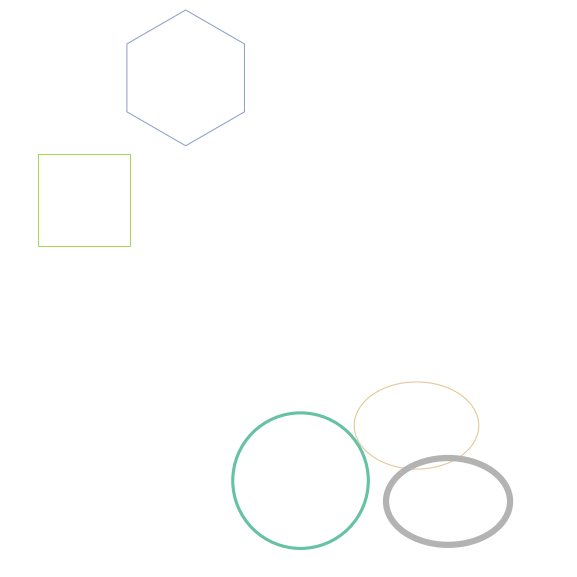[{"shape": "circle", "thickness": 1.5, "radius": 0.59, "center": [0.52, 0.167]}, {"shape": "hexagon", "thickness": 0.5, "radius": 0.59, "center": [0.322, 0.864]}, {"shape": "square", "thickness": 0.5, "radius": 0.4, "center": [0.145, 0.653]}, {"shape": "oval", "thickness": 0.5, "radius": 0.54, "center": [0.721, 0.262]}, {"shape": "oval", "thickness": 3, "radius": 0.54, "center": [0.776, 0.131]}]